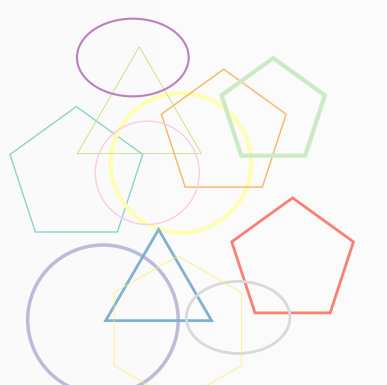[{"shape": "pentagon", "thickness": 1, "radius": 0.9, "center": [0.197, 0.543]}, {"shape": "circle", "thickness": 3, "radius": 0.91, "center": [0.467, 0.577]}, {"shape": "circle", "thickness": 2.5, "radius": 0.97, "center": [0.266, 0.169]}, {"shape": "pentagon", "thickness": 2, "radius": 0.83, "center": [0.755, 0.321]}, {"shape": "triangle", "thickness": 2, "radius": 0.79, "center": [0.409, 0.246]}, {"shape": "pentagon", "thickness": 1, "radius": 0.85, "center": [0.577, 0.651]}, {"shape": "triangle", "thickness": 0.5, "radius": 0.92, "center": [0.36, 0.694]}, {"shape": "circle", "thickness": 1, "radius": 0.67, "center": [0.38, 0.551]}, {"shape": "oval", "thickness": 2, "radius": 0.67, "center": [0.615, 0.176]}, {"shape": "oval", "thickness": 1.5, "radius": 0.72, "center": [0.343, 0.851]}, {"shape": "pentagon", "thickness": 3, "radius": 0.7, "center": [0.705, 0.709]}, {"shape": "hexagon", "thickness": 0.5, "radius": 0.95, "center": [0.459, 0.145]}]